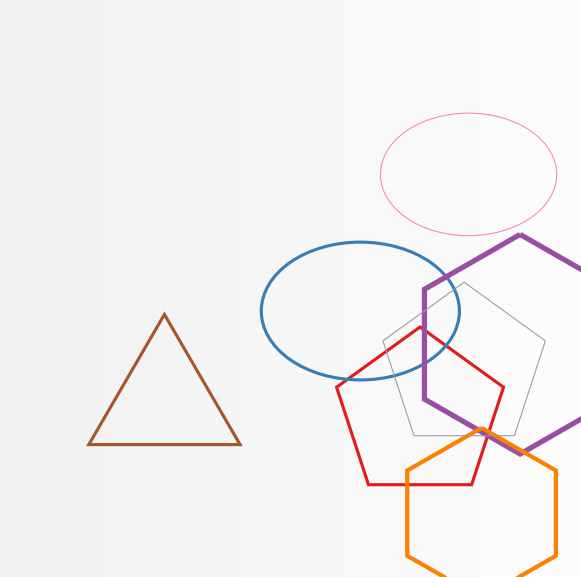[{"shape": "pentagon", "thickness": 1.5, "radius": 0.75, "center": [0.723, 0.282]}, {"shape": "oval", "thickness": 1.5, "radius": 0.85, "center": [0.62, 0.461]}, {"shape": "hexagon", "thickness": 2.5, "radius": 0.95, "center": [0.895, 0.403]}, {"shape": "hexagon", "thickness": 2, "radius": 0.74, "center": [0.828, 0.111]}, {"shape": "triangle", "thickness": 1.5, "radius": 0.75, "center": [0.283, 0.304]}, {"shape": "oval", "thickness": 0.5, "radius": 0.76, "center": [0.806, 0.697]}, {"shape": "pentagon", "thickness": 0.5, "radius": 0.73, "center": [0.799, 0.364]}]